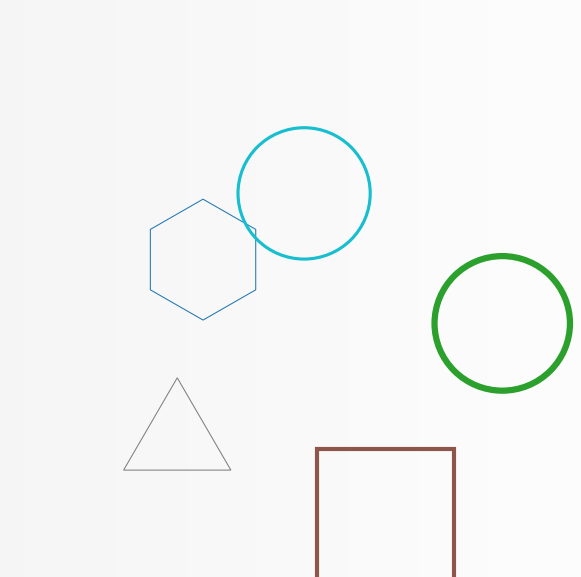[{"shape": "hexagon", "thickness": 0.5, "radius": 0.52, "center": [0.349, 0.55]}, {"shape": "circle", "thickness": 3, "radius": 0.58, "center": [0.864, 0.439]}, {"shape": "square", "thickness": 2, "radius": 0.59, "center": [0.663, 0.104]}, {"shape": "triangle", "thickness": 0.5, "radius": 0.53, "center": [0.305, 0.238]}, {"shape": "circle", "thickness": 1.5, "radius": 0.57, "center": [0.523, 0.664]}]